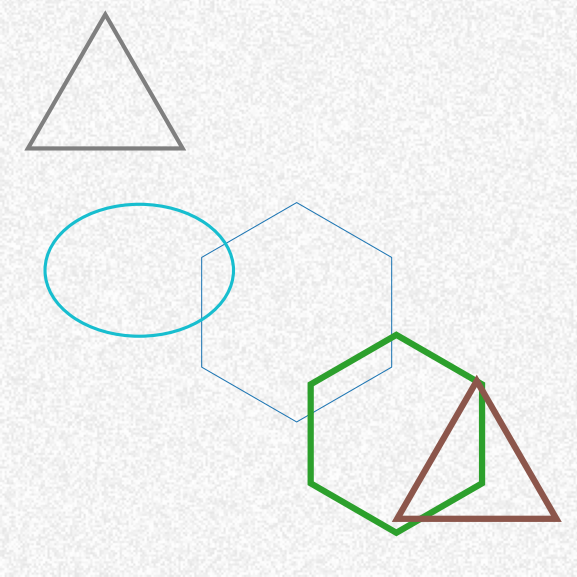[{"shape": "hexagon", "thickness": 0.5, "radius": 0.95, "center": [0.514, 0.458]}, {"shape": "hexagon", "thickness": 3, "radius": 0.86, "center": [0.686, 0.248]}, {"shape": "triangle", "thickness": 3, "radius": 0.8, "center": [0.826, 0.18]}, {"shape": "triangle", "thickness": 2, "radius": 0.77, "center": [0.182, 0.819]}, {"shape": "oval", "thickness": 1.5, "radius": 0.82, "center": [0.241, 0.531]}]